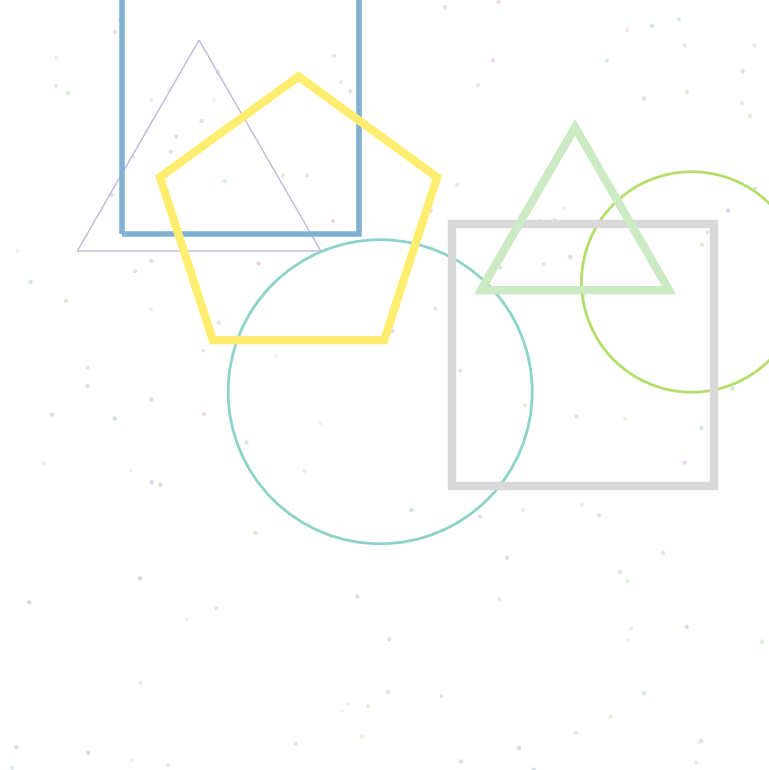[{"shape": "circle", "thickness": 1, "radius": 0.99, "center": [0.494, 0.491]}, {"shape": "triangle", "thickness": 0.5, "radius": 0.91, "center": [0.258, 0.765]}, {"shape": "square", "thickness": 2, "radius": 0.77, "center": [0.313, 0.85]}, {"shape": "circle", "thickness": 1, "radius": 0.72, "center": [0.898, 0.634]}, {"shape": "square", "thickness": 3, "radius": 0.85, "center": [0.757, 0.539]}, {"shape": "triangle", "thickness": 3, "radius": 0.71, "center": [0.747, 0.694]}, {"shape": "pentagon", "thickness": 3, "radius": 0.95, "center": [0.388, 0.711]}]